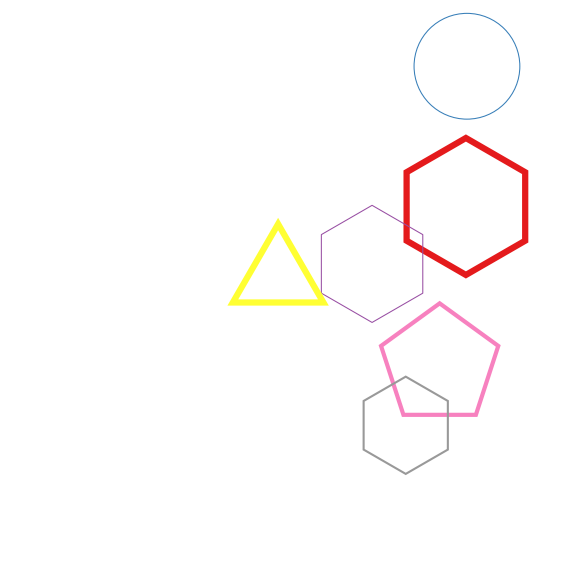[{"shape": "hexagon", "thickness": 3, "radius": 0.59, "center": [0.807, 0.642]}, {"shape": "circle", "thickness": 0.5, "radius": 0.46, "center": [0.809, 0.884]}, {"shape": "hexagon", "thickness": 0.5, "radius": 0.51, "center": [0.644, 0.542]}, {"shape": "triangle", "thickness": 3, "radius": 0.45, "center": [0.482, 0.521]}, {"shape": "pentagon", "thickness": 2, "radius": 0.53, "center": [0.761, 0.367]}, {"shape": "hexagon", "thickness": 1, "radius": 0.42, "center": [0.703, 0.263]}]